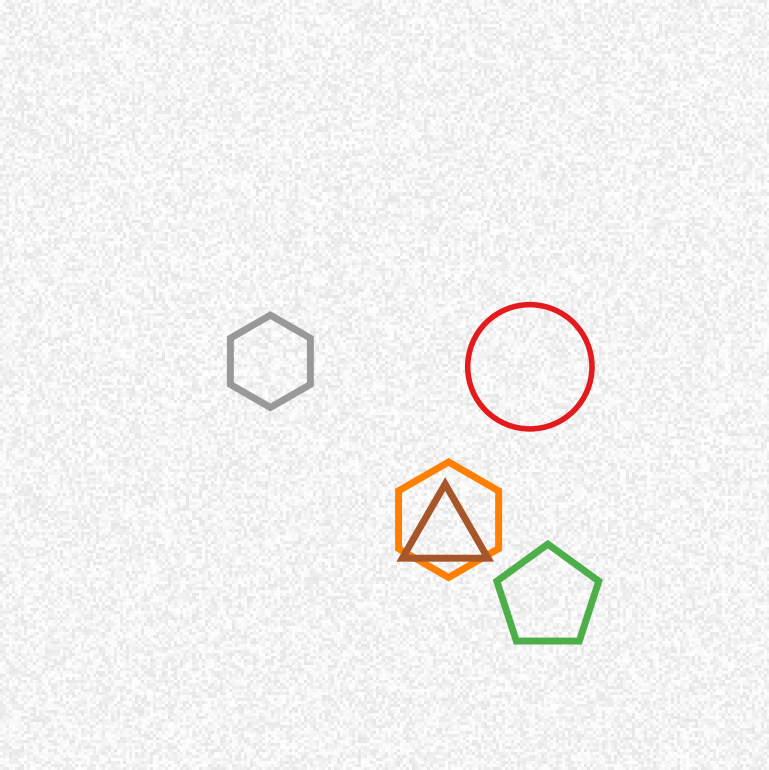[{"shape": "circle", "thickness": 2, "radius": 0.4, "center": [0.688, 0.524]}, {"shape": "pentagon", "thickness": 2.5, "radius": 0.35, "center": [0.711, 0.224]}, {"shape": "hexagon", "thickness": 2.5, "radius": 0.38, "center": [0.583, 0.325]}, {"shape": "triangle", "thickness": 2.5, "radius": 0.32, "center": [0.578, 0.307]}, {"shape": "hexagon", "thickness": 2.5, "radius": 0.3, "center": [0.351, 0.531]}]